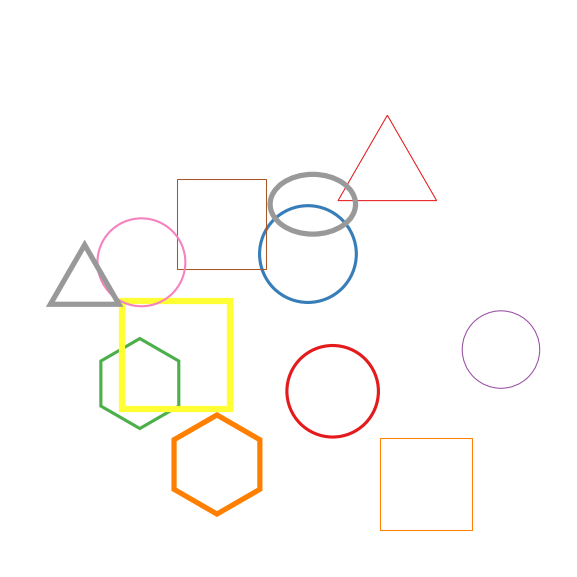[{"shape": "circle", "thickness": 1.5, "radius": 0.4, "center": [0.576, 0.322]}, {"shape": "triangle", "thickness": 0.5, "radius": 0.49, "center": [0.671, 0.701]}, {"shape": "circle", "thickness": 1.5, "radius": 0.42, "center": [0.533, 0.559]}, {"shape": "hexagon", "thickness": 1.5, "radius": 0.39, "center": [0.242, 0.335]}, {"shape": "circle", "thickness": 0.5, "radius": 0.34, "center": [0.867, 0.394]}, {"shape": "hexagon", "thickness": 2.5, "radius": 0.43, "center": [0.376, 0.195]}, {"shape": "square", "thickness": 0.5, "radius": 0.4, "center": [0.737, 0.16]}, {"shape": "square", "thickness": 3, "radius": 0.47, "center": [0.305, 0.384]}, {"shape": "square", "thickness": 0.5, "radius": 0.39, "center": [0.383, 0.611]}, {"shape": "circle", "thickness": 1, "radius": 0.38, "center": [0.245, 0.545]}, {"shape": "triangle", "thickness": 2.5, "radius": 0.34, "center": [0.147, 0.507]}, {"shape": "oval", "thickness": 2.5, "radius": 0.37, "center": [0.542, 0.645]}]